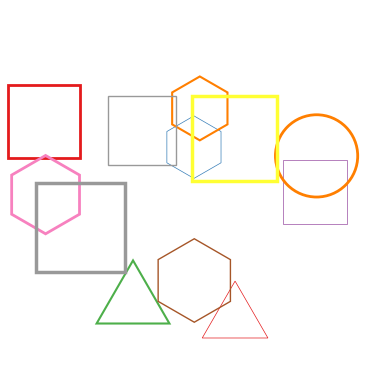[{"shape": "triangle", "thickness": 0.5, "radius": 0.49, "center": [0.611, 0.171]}, {"shape": "square", "thickness": 2, "radius": 0.47, "center": [0.114, 0.685]}, {"shape": "hexagon", "thickness": 0.5, "radius": 0.41, "center": [0.504, 0.618]}, {"shape": "triangle", "thickness": 1.5, "radius": 0.55, "center": [0.346, 0.214]}, {"shape": "square", "thickness": 0.5, "radius": 0.41, "center": [0.818, 0.501]}, {"shape": "hexagon", "thickness": 1.5, "radius": 0.41, "center": [0.519, 0.718]}, {"shape": "circle", "thickness": 2, "radius": 0.53, "center": [0.822, 0.595]}, {"shape": "square", "thickness": 2.5, "radius": 0.55, "center": [0.609, 0.641]}, {"shape": "hexagon", "thickness": 1, "radius": 0.54, "center": [0.505, 0.271]}, {"shape": "hexagon", "thickness": 2, "radius": 0.51, "center": [0.118, 0.494]}, {"shape": "square", "thickness": 2.5, "radius": 0.58, "center": [0.209, 0.409]}, {"shape": "square", "thickness": 1, "radius": 0.45, "center": [0.369, 0.66]}]